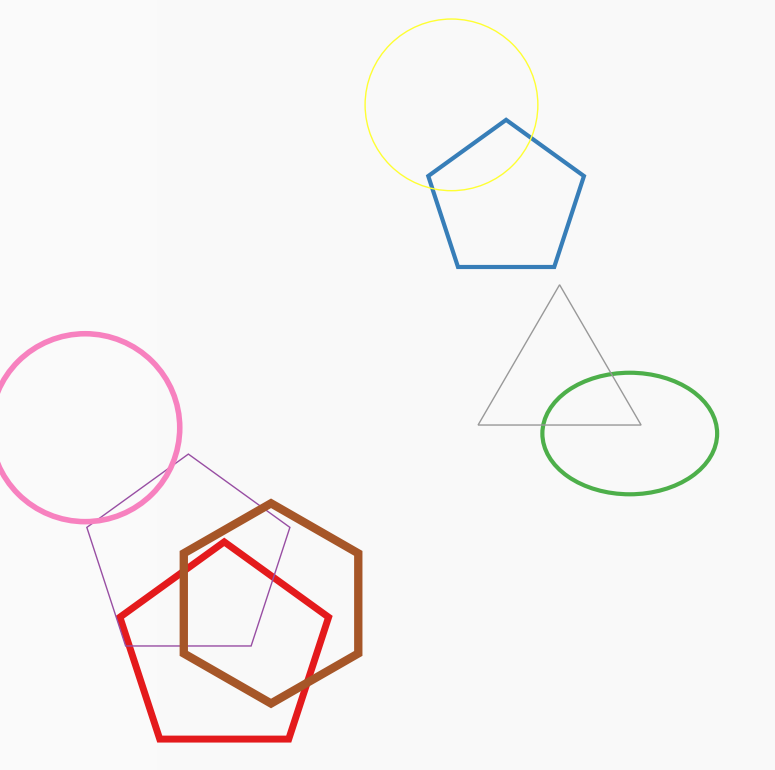[{"shape": "pentagon", "thickness": 2.5, "radius": 0.71, "center": [0.289, 0.155]}, {"shape": "pentagon", "thickness": 1.5, "radius": 0.53, "center": [0.653, 0.739]}, {"shape": "oval", "thickness": 1.5, "radius": 0.56, "center": [0.813, 0.437]}, {"shape": "pentagon", "thickness": 0.5, "radius": 0.69, "center": [0.243, 0.273]}, {"shape": "circle", "thickness": 0.5, "radius": 0.56, "center": [0.583, 0.864]}, {"shape": "hexagon", "thickness": 3, "radius": 0.65, "center": [0.35, 0.216]}, {"shape": "circle", "thickness": 2, "radius": 0.61, "center": [0.11, 0.445]}, {"shape": "triangle", "thickness": 0.5, "radius": 0.61, "center": [0.722, 0.509]}]